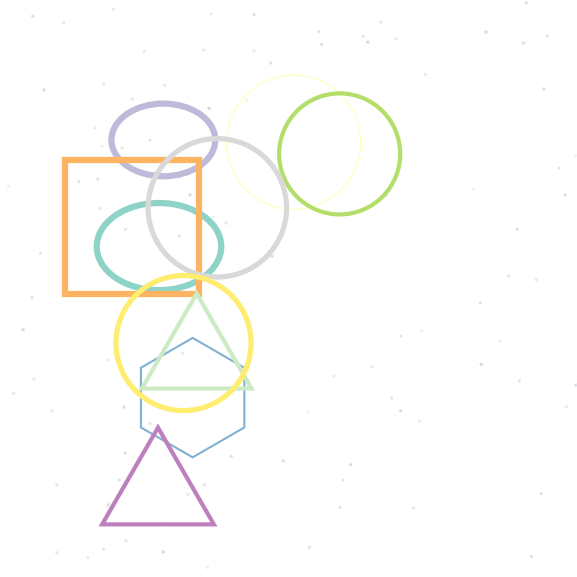[{"shape": "oval", "thickness": 3, "radius": 0.54, "center": [0.275, 0.572]}, {"shape": "circle", "thickness": 0.5, "radius": 0.58, "center": [0.508, 0.753]}, {"shape": "oval", "thickness": 3, "radius": 0.45, "center": [0.283, 0.757]}, {"shape": "hexagon", "thickness": 1, "radius": 0.52, "center": [0.334, 0.311]}, {"shape": "square", "thickness": 3, "radius": 0.58, "center": [0.229, 0.606]}, {"shape": "circle", "thickness": 2, "radius": 0.52, "center": [0.588, 0.733]}, {"shape": "circle", "thickness": 2.5, "radius": 0.6, "center": [0.376, 0.639]}, {"shape": "triangle", "thickness": 2, "radius": 0.56, "center": [0.274, 0.147]}, {"shape": "triangle", "thickness": 2, "radius": 0.55, "center": [0.341, 0.381]}, {"shape": "circle", "thickness": 2.5, "radius": 0.58, "center": [0.318, 0.405]}]